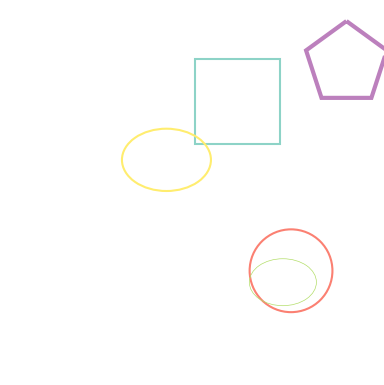[{"shape": "square", "thickness": 1.5, "radius": 0.55, "center": [0.618, 0.738]}, {"shape": "circle", "thickness": 1.5, "radius": 0.54, "center": [0.756, 0.297]}, {"shape": "oval", "thickness": 0.5, "radius": 0.44, "center": [0.735, 0.267]}, {"shape": "pentagon", "thickness": 3, "radius": 0.55, "center": [0.9, 0.835]}, {"shape": "oval", "thickness": 1.5, "radius": 0.58, "center": [0.432, 0.585]}]